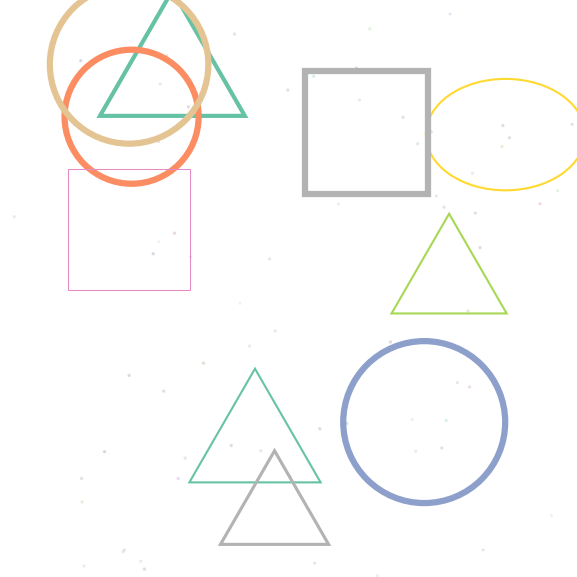[{"shape": "triangle", "thickness": 1, "radius": 0.66, "center": [0.442, 0.229]}, {"shape": "triangle", "thickness": 2, "radius": 0.72, "center": [0.299, 0.871]}, {"shape": "circle", "thickness": 3, "radius": 0.58, "center": [0.228, 0.797]}, {"shape": "circle", "thickness": 3, "radius": 0.7, "center": [0.735, 0.268]}, {"shape": "square", "thickness": 0.5, "radius": 0.53, "center": [0.224, 0.602]}, {"shape": "triangle", "thickness": 1, "radius": 0.58, "center": [0.778, 0.514]}, {"shape": "oval", "thickness": 1, "radius": 0.69, "center": [0.875, 0.766]}, {"shape": "circle", "thickness": 3, "radius": 0.69, "center": [0.224, 0.888]}, {"shape": "square", "thickness": 3, "radius": 0.53, "center": [0.635, 0.77]}, {"shape": "triangle", "thickness": 1.5, "radius": 0.54, "center": [0.475, 0.111]}]